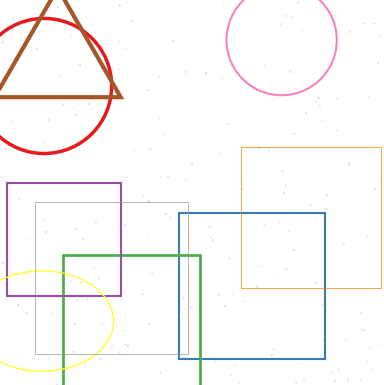[{"shape": "circle", "thickness": 2.5, "radius": 0.88, "center": [0.115, 0.777]}, {"shape": "square", "thickness": 1.5, "radius": 0.95, "center": [0.654, 0.257]}, {"shape": "square", "thickness": 2, "radius": 0.89, "center": [0.342, 0.16]}, {"shape": "square", "thickness": 1.5, "radius": 0.74, "center": [0.166, 0.378]}, {"shape": "square", "thickness": 0.5, "radius": 0.91, "center": [0.808, 0.435]}, {"shape": "oval", "thickness": 1, "radius": 0.93, "center": [0.109, 0.166]}, {"shape": "triangle", "thickness": 3, "radius": 0.94, "center": [0.15, 0.842]}, {"shape": "circle", "thickness": 1.5, "radius": 0.72, "center": [0.732, 0.896]}, {"shape": "square", "thickness": 0.5, "radius": 0.99, "center": [0.29, 0.279]}]